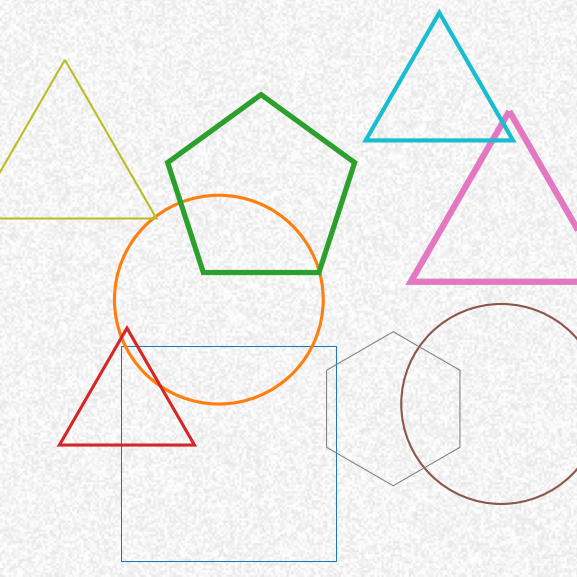[{"shape": "square", "thickness": 0.5, "radius": 0.93, "center": [0.395, 0.214]}, {"shape": "circle", "thickness": 1.5, "radius": 0.9, "center": [0.379, 0.48]}, {"shape": "pentagon", "thickness": 2.5, "radius": 0.85, "center": [0.452, 0.665]}, {"shape": "triangle", "thickness": 1.5, "radius": 0.68, "center": [0.22, 0.296]}, {"shape": "circle", "thickness": 1, "radius": 0.87, "center": [0.868, 0.3]}, {"shape": "triangle", "thickness": 3, "radius": 0.98, "center": [0.882, 0.61]}, {"shape": "hexagon", "thickness": 0.5, "radius": 0.67, "center": [0.681, 0.291]}, {"shape": "triangle", "thickness": 1, "radius": 0.92, "center": [0.112, 0.712]}, {"shape": "triangle", "thickness": 2, "radius": 0.74, "center": [0.761, 0.83]}]